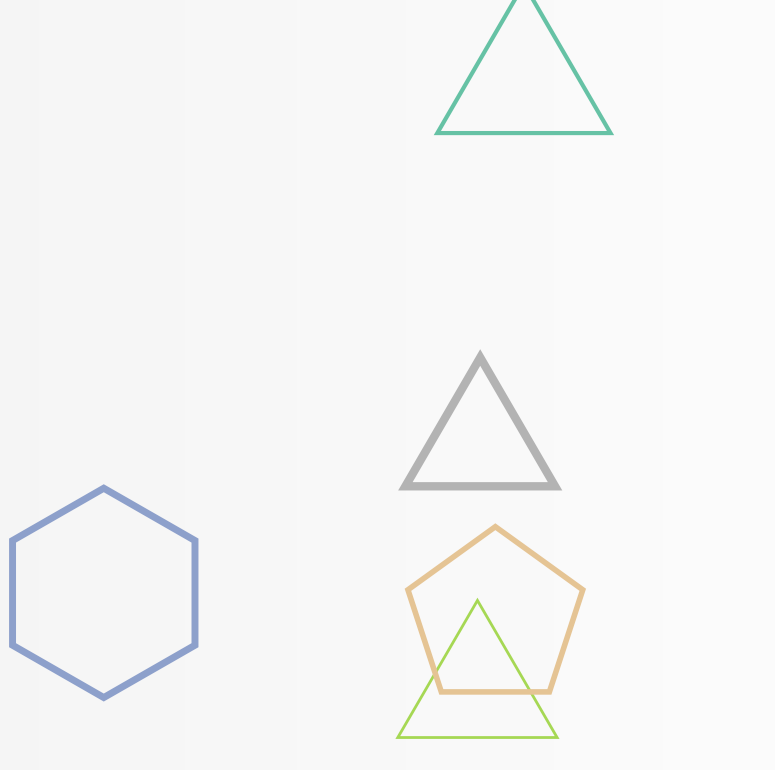[{"shape": "triangle", "thickness": 1.5, "radius": 0.65, "center": [0.676, 0.892]}, {"shape": "hexagon", "thickness": 2.5, "radius": 0.68, "center": [0.134, 0.23]}, {"shape": "triangle", "thickness": 1, "radius": 0.59, "center": [0.616, 0.102]}, {"shape": "pentagon", "thickness": 2, "radius": 0.59, "center": [0.639, 0.197]}, {"shape": "triangle", "thickness": 3, "radius": 0.56, "center": [0.62, 0.424]}]